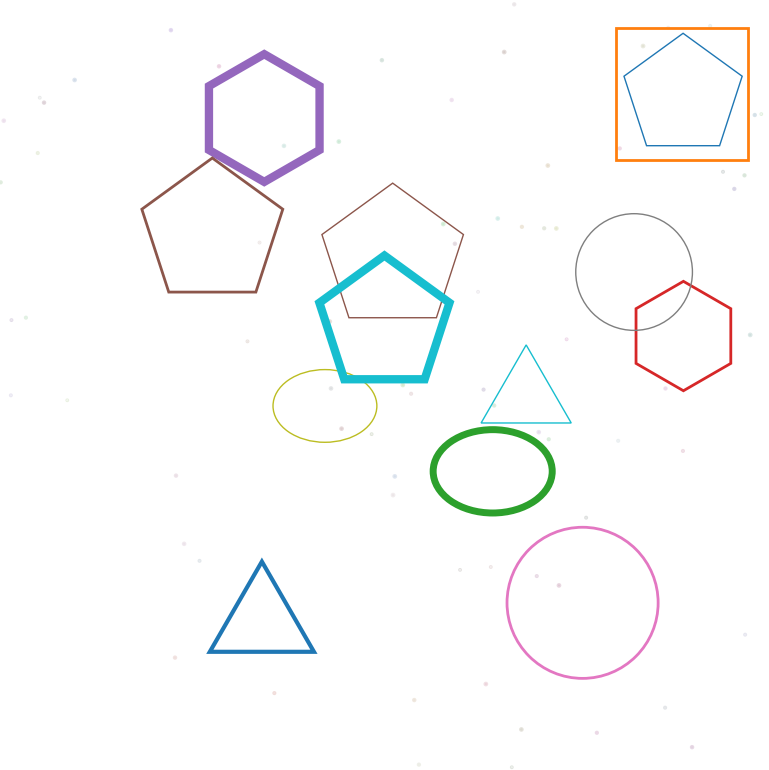[{"shape": "triangle", "thickness": 1.5, "radius": 0.39, "center": [0.34, 0.193]}, {"shape": "pentagon", "thickness": 0.5, "radius": 0.4, "center": [0.887, 0.876]}, {"shape": "square", "thickness": 1, "radius": 0.43, "center": [0.886, 0.878]}, {"shape": "oval", "thickness": 2.5, "radius": 0.39, "center": [0.64, 0.388]}, {"shape": "hexagon", "thickness": 1, "radius": 0.36, "center": [0.888, 0.564]}, {"shape": "hexagon", "thickness": 3, "radius": 0.41, "center": [0.343, 0.847]}, {"shape": "pentagon", "thickness": 0.5, "radius": 0.48, "center": [0.51, 0.666]}, {"shape": "pentagon", "thickness": 1, "radius": 0.48, "center": [0.276, 0.699]}, {"shape": "circle", "thickness": 1, "radius": 0.49, "center": [0.757, 0.217]}, {"shape": "circle", "thickness": 0.5, "radius": 0.38, "center": [0.824, 0.647]}, {"shape": "oval", "thickness": 0.5, "radius": 0.34, "center": [0.422, 0.473]}, {"shape": "pentagon", "thickness": 3, "radius": 0.44, "center": [0.499, 0.579]}, {"shape": "triangle", "thickness": 0.5, "radius": 0.34, "center": [0.683, 0.484]}]